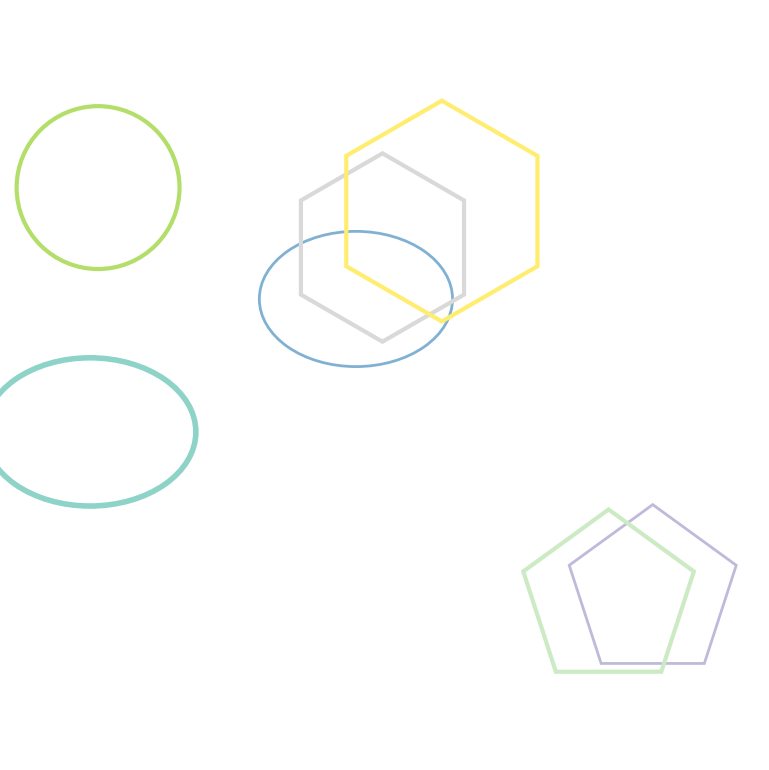[{"shape": "oval", "thickness": 2, "radius": 0.69, "center": [0.117, 0.439]}, {"shape": "pentagon", "thickness": 1, "radius": 0.57, "center": [0.848, 0.231]}, {"shape": "oval", "thickness": 1, "radius": 0.63, "center": [0.462, 0.612]}, {"shape": "circle", "thickness": 1.5, "radius": 0.53, "center": [0.127, 0.756]}, {"shape": "hexagon", "thickness": 1.5, "radius": 0.61, "center": [0.497, 0.679]}, {"shape": "pentagon", "thickness": 1.5, "radius": 0.58, "center": [0.79, 0.222]}, {"shape": "hexagon", "thickness": 1.5, "radius": 0.72, "center": [0.574, 0.726]}]